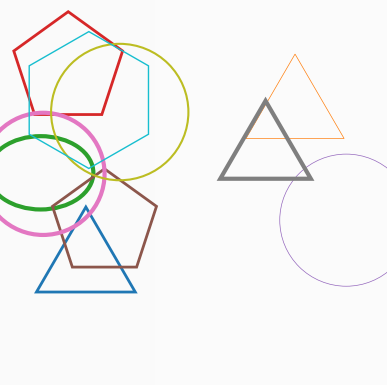[{"shape": "triangle", "thickness": 2, "radius": 0.74, "center": [0.222, 0.315]}, {"shape": "triangle", "thickness": 0.5, "radius": 0.73, "center": [0.761, 0.713]}, {"shape": "oval", "thickness": 3, "radius": 0.68, "center": [0.105, 0.551]}, {"shape": "pentagon", "thickness": 2, "radius": 0.74, "center": [0.176, 0.822]}, {"shape": "circle", "thickness": 0.5, "radius": 0.86, "center": [0.894, 0.428]}, {"shape": "pentagon", "thickness": 2, "radius": 0.71, "center": [0.27, 0.42]}, {"shape": "circle", "thickness": 3, "radius": 0.79, "center": [0.111, 0.548]}, {"shape": "triangle", "thickness": 3, "radius": 0.67, "center": [0.685, 0.603]}, {"shape": "circle", "thickness": 1.5, "radius": 0.89, "center": [0.309, 0.709]}, {"shape": "hexagon", "thickness": 1, "radius": 0.89, "center": [0.229, 0.74]}]